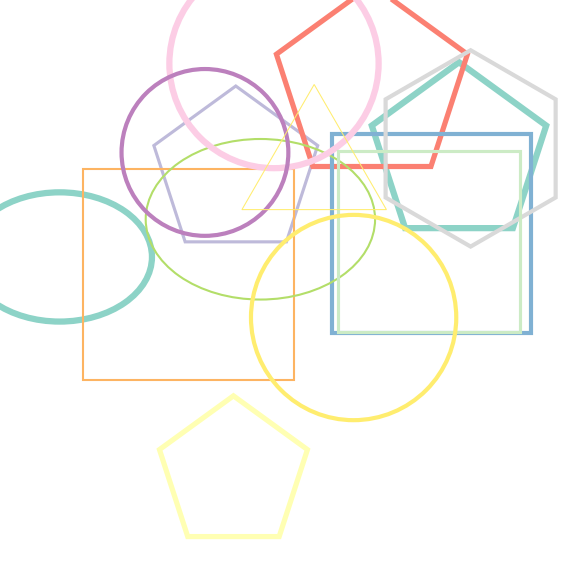[{"shape": "oval", "thickness": 3, "radius": 0.8, "center": [0.103, 0.554]}, {"shape": "pentagon", "thickness": 3, "radius": 0.79, "center": [0.795, 0.733]}, {"shape": "pentagon", "thickness": 2.5, "radius": 0.67, "center": [0.404, 0.179]}, {"shape": "pentagon", "thickness": 1.5, "radius": 0.75, "center": [0.408, 0.701]}, {"shape": "pentagon", "thickness": 2.5, "radius": 0.87, "center": [0.644, 0.851]}, {"shape": "square", "thickness": 2, "radius": 0.86, "center": [0.747, 0.595]}, {"shape": "square", "thickness": 1, "radius": 0.91, "center": [0.327, 0.523]}, {"shape": "oval", "thickness": 1, "radius": 0.99, "center": [0.451, 0.619]}, {"shape": "circle", "thickness": 3, "radius": 0.91, "center": [0.474, 0.889]}, {"shape": "hexagon", "thickness": 2, "radius": 0.85, "center": [0.815, 0.742]}, {"shape": "circle", "thickness": 2, "radius": 0.72, "center": [0.355, 0.735]}, {"shape": "square", "thickness": 1.5, "radius": 0.79, "center": [0.743, 0.581]}, {"shape": "triangle", "thickness": 0.5, "radius": 0.72, "center": [0.544, 0.708]}, {"shape": "circle", "thickness": 2, "radius": 0.89, "center": [0.612, 0.449]}]